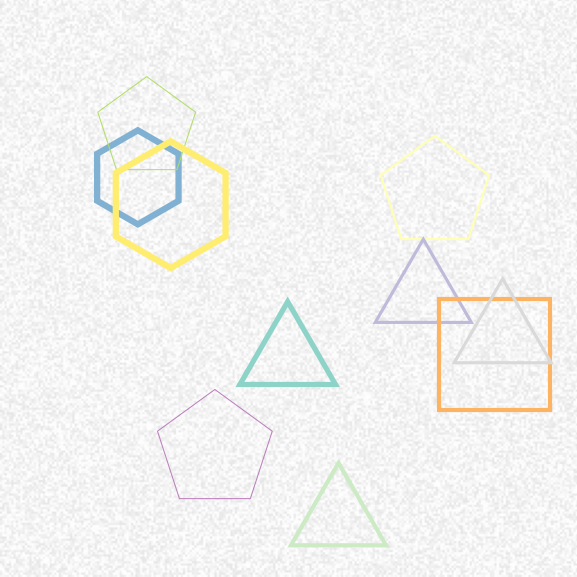[{"shape": "triangle", "thickness": 2.5, "radius": 0.48, "center": [0.498, 0.381]}, {"shape": "pentagon", "thickness": 1, "radius": 0.49, "center": [0.753, 0.665]}, {"shape": "triangle", "thickness": 1.5, "radius": 0.48, "center": [0.733, 0.489]}, {"shape": "hexagon", "thickness": 3, "radius": 0.41, "center": [0.239, 0.692]}, {"shape": "square", "thickness": 2, "radius": 0.48, "center": [0.856, 0.385]}, {"shape": "pentagon", "thickness": 0.5, "radius": 0.45, "center": [0.254, 0.777]}, {"shape": "triangle", "thickness": 1.5, "radius": 0.48, "center": [0.87, 0.419]}, {"shape": "pentagon", "thickness": 0.5, "radius": 0.52, "center": [0.372, 0.22]}, {"shape": "triangle", "thickness": 2, "radius": 0.48, "center": [0.586, 0.102]}, {"shape": "hexagon", "thickness": 3, "radius": 0.55, "center": [0.296, 0.645]}]